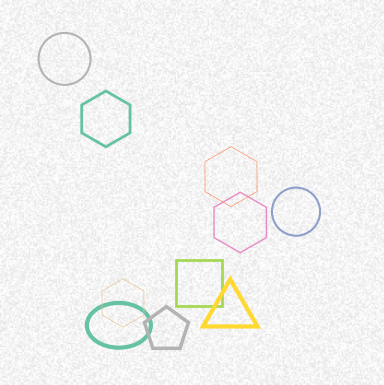[{"shape": "hexagon", "thickness": 2, "radius": 0.36, "center": [0.275, 0.691]}, {"shape": "oval", "thickness": 3, "radius": 0.42, "center": [0.309, 0.155]}, {"shape": "hexagon", "thickness": 0.5, "radius": 0.39, "center": [0.6, 0.541]}, {"shape": "circle", "thickness": 1.5, "radius": 0.31, "center": [0.769, 0.45]}, {"shape": "hexagon", "thickness": 1, "radius": 0.39, "center": [0.624, 0.422]}, {"shape": "square", "thickness": 2, "radius": 0.3, "center": [0.517, 0.265]}, {"shape": "triangle", "thickness": 3, "radius": 0.41, "center": [0.598, 0.193]}, {"shape": "hexagon", "thickness": 0.5, "radius": 0.31, "center": [0.319, 0.213]}, {"shape": "circle", "thickness": 1.5, "radius": 0.34, "center": [0.168, 0.847]}, {"shape": "pentagon", "thickness": 2.5, "radius": 0.3, "center": [0.432, 0.144]}]